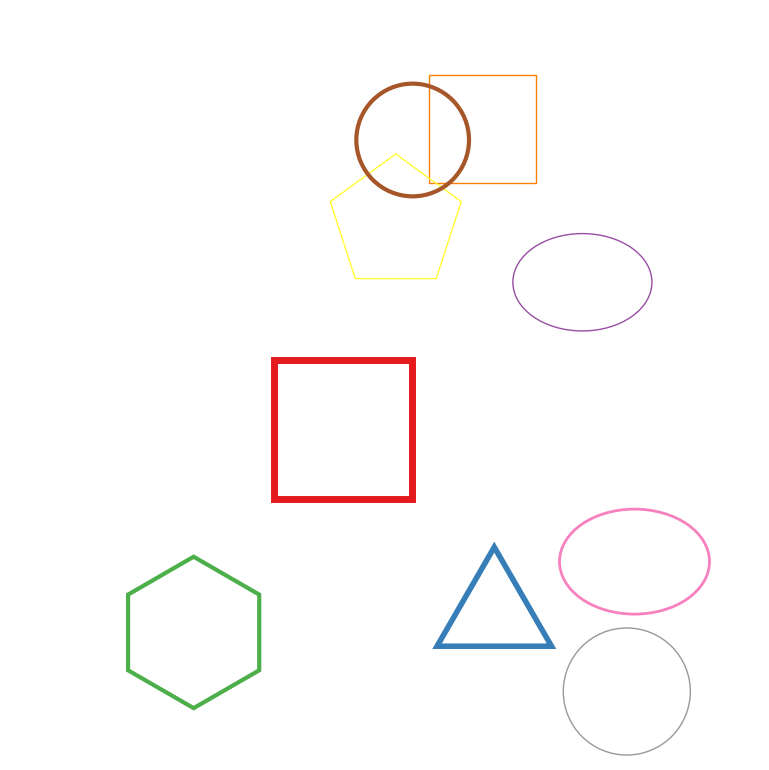[{"shape": "square", "thickness": 2.5, "radius": 0.45, "center": [0.446, 0.442]}, {"shape": "triangle", "thickness": 2, "radius": 0.43, "center": [0.642, 0.204]}, {"shape": "hexagon", "thickness": 1.5, "radius": 0.49, "center": [0.251, 0.179]}, {"shape": "oval", "thickness": 0.5, "radius": 0.45, "center": [0.756, 0.633]}, {"shape": "square", "thickness": 0.5, "radius": 0.35, "center": [0.626, 0.833]}, {"shape": "pentagon", "thickness": 0.5, "radius": 0.45, "center": [0.514, 0.711]}, {"shape": "circle", "thickness": 1.5, "radius": 0.37, "center": [0.536, 0.818]}, {"shape": "oval", "thickness": 1, "radius": 0.49, "center": [0.824, 0.271]}, {"shape": "circle", "thickness": 0.5, "radius": 0.41, "center": [0.814, 0.102]}]